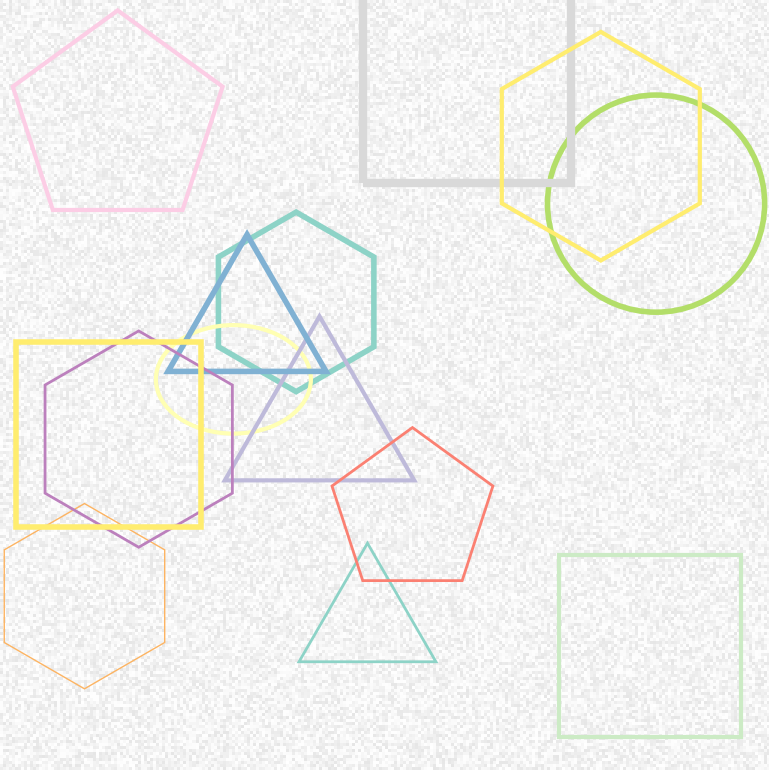[{"shape": "triangle", "thickness": 1, "radius": 0.51, "center": [0.477, 0.192]}, {"shape": "hexagon", "thickness": 2, "radius": 0.58, "center": [0.385, 0.608]}, {"shape": "oval", "thickness": 1.5, "radius": 0.5, "center": [0.303, 0.507]}, {"shape": "triangle", "thickness": 1.5, "radius": 0.71, "center": [0.415, 0.447]}, {"shape": "pentagon", "thickness": 1, "radius": 0.55, "center": [0.536, 0.335]}, {"shape": "triangle", "thickness": 2, "radius": 0.59, "center": [0.321, 0.577]}, {"shape": "hexagon", "thickness": 0.5, "radius": 0.6, "center": [0.11, 0.226]}, {"shape": "circle", "thickness": 2, "radius": 0.7, "center": [0.852, 0.736]}, {"shape": "pentagon", "thickness": 1.5, "radius": 0.72, "center": [0.153, 0.843]}, {"shape": "square", "thickness": 3, "radius": 0.68, "center": [0.607, 0.898]}, {"shape": "hexagon", "thickness": 1, "radius": 0.7, "center": [0.18, 0.43]}, {"shape": "square", "thickness": 1.5, "radius": 0.59, "center": [0.844, 0.161]}, {"shape": "square", "thickness": 2, "radius": 0.6, "center": [0.141, 0.435]}, {"shape": "hexagon", "thickness": 1.5, "radius": 0.74, "center": [0.78, 0.81]}]